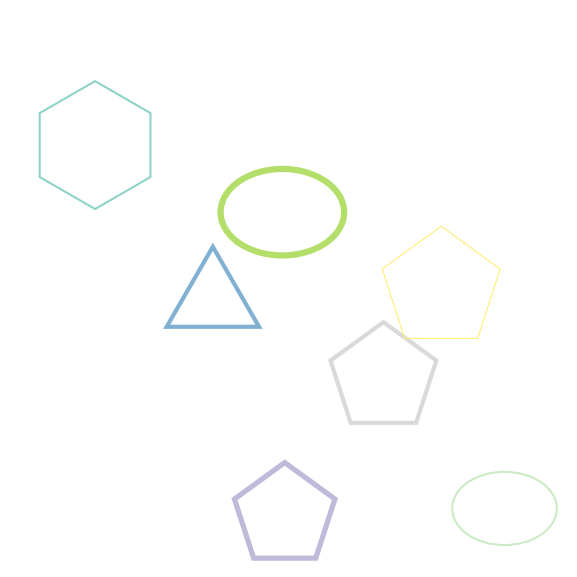[{"shape": "hexagon", "thickness": 1, "radius": 0.55, "center": [0.165, 0.748]}, {"shape": "pentagon", "thickness": 2.5, "radius": 0.46, "center": [0.493, 0.107]}, {"shape": "triangle", "thickness": 2, "radius": 0.46, "center": [0.369, 0.479]}, {"shape": "oval", "thickness": 3, "radius": 0.53, "center": [0.489, 0.632]}, {"shape": "pentagon", "thickness": 2, "radius": 0.48, "center": [0.664, 0.345]}, {"shape": "oval", "thickness": 1, "radius": 0.45, "center": [0.874, 0.119]}, {"shape": "pentagon", "thickness": 0.5, "radius": 0.54, "center": [0.764, 0.5]}]